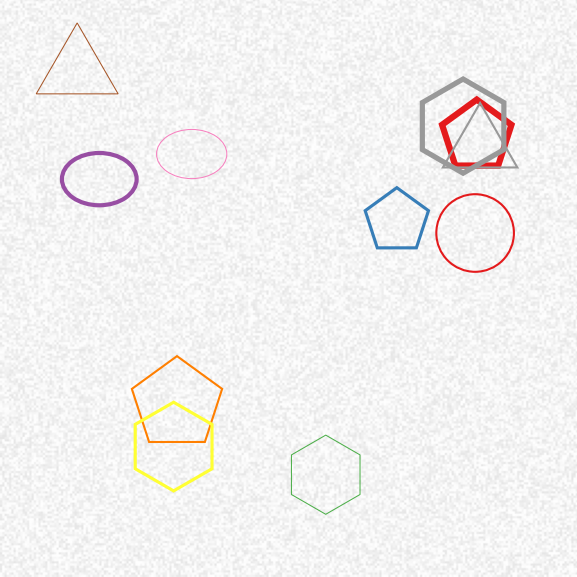[{"shape": "pentagon", "thickness": 3, "radius": 0.32, "center": [0.826, 0.764]}, {"shape": "circle", "thickness": 1, "radius": 0.34, "center": [0.823, 0.596]}, {"shape": "pentagon", "thickness": 1.5, "radius": 0.29, "center": [0.687, 0.617]}, {"shape": "hexagon", "thickness": 0.5, "radius": 0.34, "center": [0.564, 0.177]}, {"shape": "oval", "thickness": 2, "radius": 0.32, "center": [0.172, 0.689]}, {"shape": "pentagon", "thickness": 1, "radius": 0.41, "center": [0.306, 0.3]}, {"shape": "hexagon", "thickness": 1.5, "radius": 0.38, "center": [0.301, 0.226]}, {"shape": "triangle", "thickness": 0.5, "radius": 0.41, "center": [0.134, 0.878]}, {"shape": "oval", "thickness": 0.5, "radius": 0.3, "center": [0.332, 0.732]}, {"shape": "hexagon", "thickness": 2.5, "radius": 0.41, "center": [0.802, 0.781]}, {"shape": "triangle", "thickness": 1, "radius": 0.37, "center": [0.831, 0.746]}]